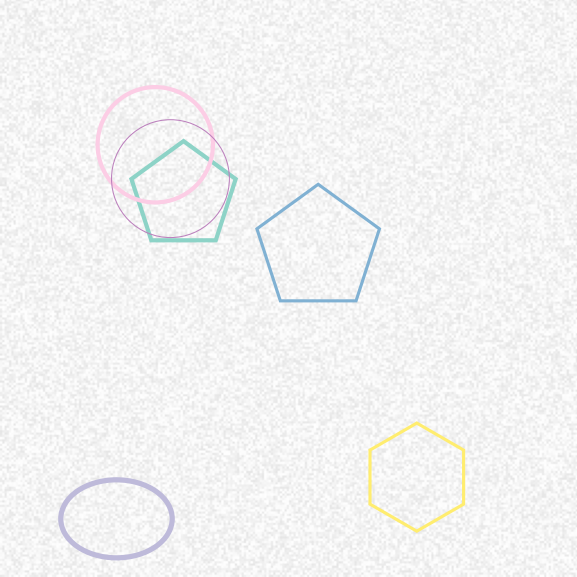[{"shape": "pentagon", "thickness": 2, "radius": 0.47, "center": [0.318, 0.66]}, {"shape": "oval", "thickness": 2.5, "radius": 0.48, "center": [0.202, 0.101]}, {"shape": "pentagon", "thickness": 1.5, "radius": 0.56, "center": [0.551, 0.568]}, {"shape": "circle", "thickness": 2, "radius": 0.5, "center": [0.269, 0.748]}, {"shape": "circle", "thickness": 0.5, "radius": 0.51, "center": [0.295, 0.69]}, {"shape": "hexagon", "thickness": 1.5, "radius": 0.47, "center": [0.722, 0.173]}]